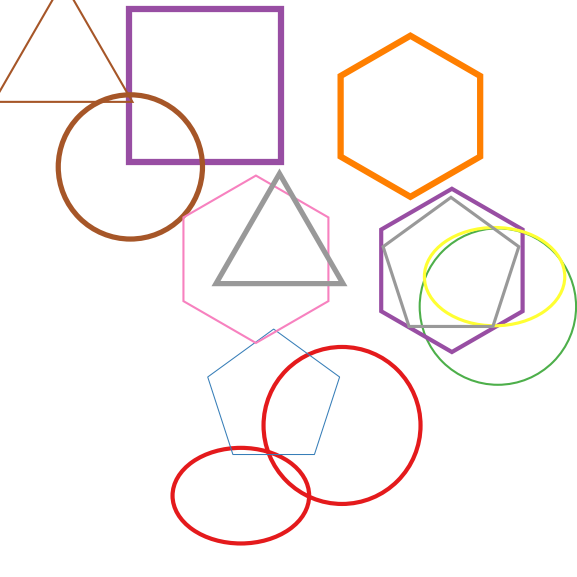[{"shape": "circle", "thickness": 2, "radius": 0.68, "center": [0.592, 0.262]}, {"shape": "oval", "thickness": 2, "radius": 0.59, "center": [0.417, 0.141]}, {"shape": "pentagon", "thickness": 0.5, "radius": 0.6, "center": [0.474, 0.309]}, {"shape": "circle", "thickness": 1, "radius": 0.68, "center": [0.862, 0.468]}, {"shape": "hexagon", "thickness": 2, "radius": 0.71, "center": [0.783, 0.531]}, {"shape": "square", "thickness": 3, "radius": 0.66, "center": [0.355, 0.851]}, {"shape": "hexagon", "thickness": 3, "radius": 0.7, "center": [0.711, 0.798]}, {"shape": "oval", "thickness": 1.5, "radius": 0.61, "center": [0.856, 0.52]}, {"shape": "triangle", "thickness": 1, "radius": 0.69, "center": [0.109, 0.892]}, {"shape": "circle", "thickness": 2.5, "radius": 0.62, "center": [0.226, 0.71]}, {"shape": "hexagon", "thickness": 1, "radius": 0.72, "center": [0.443, 0.55]}, {"shape": "pentagon", "thickness": 1.5, "radius": 0.62, "center": [0.781, 0.534]}, {"shape": "triangle", "thickness": 2.5, "radius": 0.63, "center": [0.484, 0.571]}]